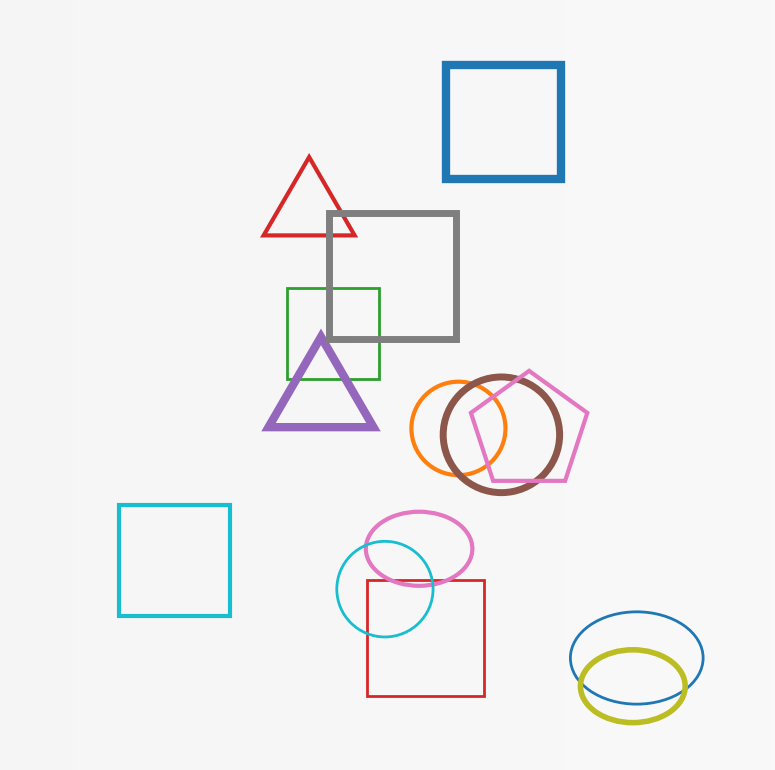[{"shape": "oval", "thickness": 1, "radius": 0.43, "center": [0.822, 0.145]}, {"shape": "square", "thickness": 3, "radius": 0.37, "center": [0.649, 0.841]}, {"shape": "circle", "thickness": 1.5, "radius": 0.3, "center": [0.592, 0.444]}, {"shape": "square", "thickness": 1, "radius": 0.3, "center": [0.43, 0.567]}, {"shape": "square", "thickness": 1, "radius": 0.38, "center": [0.549, 0.172]}, {"shape": "triangle", "thickness": 1.5, "radius": 0.34, "center": [0.399, 0.728]}, {"shape": "triangle", "thickness": 3, "radius": 0.39, "center": [0.414, 0.484]}, {"shape": "circle", "thickness": 2.5, "radius": 0.38, "center": [0.647, 0.435]}, {"shape": "oval", "thickness": 1.5, "radius": 0.34, "center": [0.541, 0.287]}, {"shape": "pentagon", "thickness": 1.5, "radius": 0.39, "center": [0.683, 0.439]}, {"shape": "square", "thickness": 2.5, "radius": 0.41, "center": [0.507, 0.642]}, {"shape": "oval", "thickness": 2, "radius": 0.34, "center": [0.817, 0.109]}, {"shape": "circle", "thickness": 1, "radius": 0.31, "center": [0.497, 0.235]}, {"shape": "square", "thickness": 1.5, "radius": 0.36, "center": [0.226, 0.272]}]